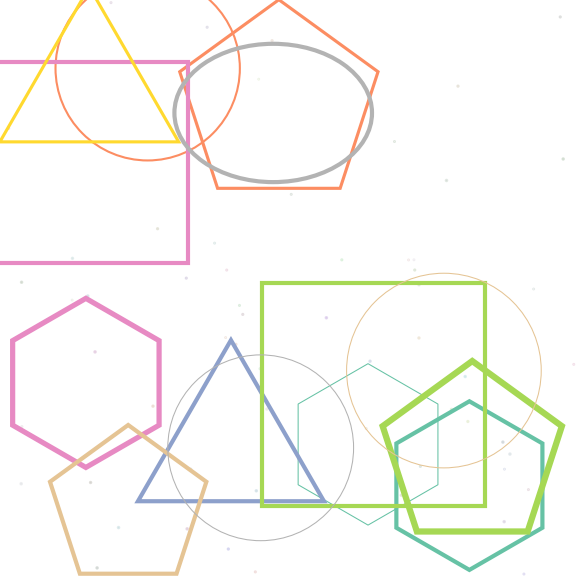[{"shape": "hexagon", "thickness": 2, "radius": 0.73, "center": [0.813, 0.158]}, {"shape": "hexagon", "thickness": 0.5, "radius": 0.7, "center": [0.637, 0.23]}, {"shape": "circle", "thickness": 1, "radius": 0.8, "center": [0.256, 0.881]}, {"shape": "pentagon", "thickness": 1.5, "radius": 0.9, "center": [0.483, 0.819]}, {"shape": "triangle", "thickness": 2, "radius": 0.93, "center": [0.4, 0.224]}, {"shape": "square", "thickness": 2, "radius": 0.87, "center": [0.151, 0.718]}, {"shape": "hexagon", "thickness": 2.5, "radius": 0.73, "center": [0.149, 0.336]}, {"shape": "square", "thickness": 2, "radius": 0.96, "center": [0.646, 0.316]}, {"shape": "pentagon", "thickness": 3, "radius": 0.82, "center": [0.818, 0.211]}, {"shape": "triangle", "thickness": 1.5, "radius": 0.89, "center": [0.155, 0.843]}, {"shape": "pentagon", "thickness": 2, "radius": 0.71, "center": [0.222, 0.121]}, {"shape": "circle", "thickness": 0.5, "radius": 0.84, "center": [0.769, 0.357]}, {"shape": "oval", "thickness": 2, "radius": 0.86, "center": [0.473, 0.804]}, {"shape": "circle", "thickness": 0.5, "radius": 0.8, "center": [0.451, 0.224]}]